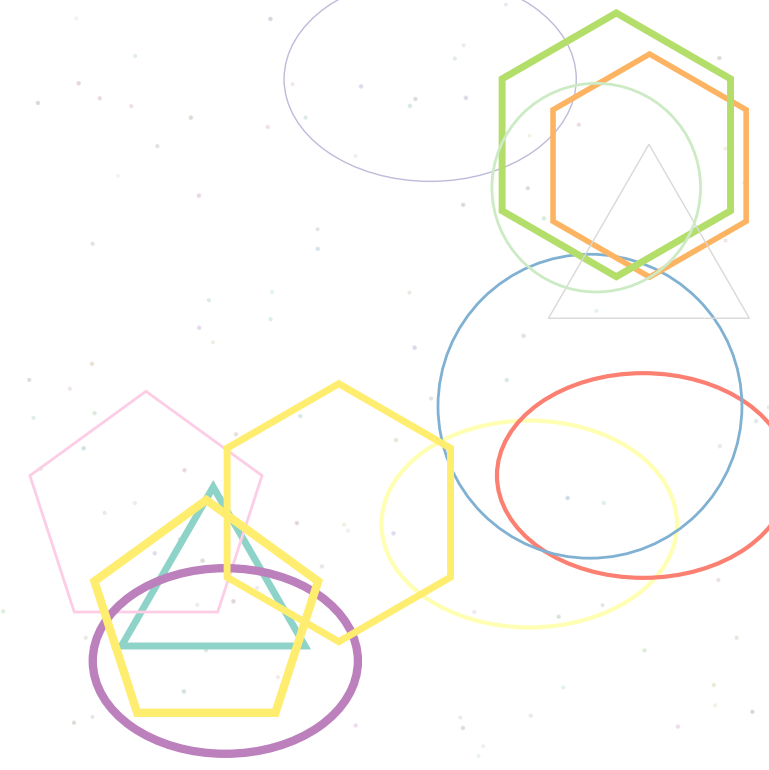[{"shape": "triangle", "thickness": 2.5, "radius": 0.69, "center": [0.277, 0.23]}, {"shape": "oval", "thickness": 1.5, "radius": 0.96, "center": [0.687, 0.319]}, {"shape": "oval", "thickness": 0.5, "radius": 0.95, "center": [0.559, 0.897]}, {"shape": "oval", "thickness": 1.5, "radius": 0.95, "center": [0.835, 0.382]}, {"shape": "circle", "thickness": 1, "radius": 0.99, "center": [0.766, 0.472]}, {"shape": "hexagon", "thickness": 2, "radius": 0.72, "center": [0.844, 0.785]}, {"shape": "hexagon", "thickness": 2.5, "radius": 0.86, "center": [0.8, 0.812]}, {"shape": "pentagon", "thickness": 1, "radius": 0.79, "center": [0.19, 0.333]}, {"shape": "triangle", "thickness": 0.5, "radius": 0.75, "center": [0.843, 0.662]}, {"shape": "oval", "thickness": 3, "radius": 0.86, "center": [0.293, 0.142]}, {"shape": "circle", "thickness": 1, "radius": 0.68, "center": [0.774, 0.756]}, {"shape": "hexagon", "thickness": 2.5, "radius": 0.84, "center": [0.44, 0.334]}, {"shape": "pentagon", "thickness": 3, "radius": 0.76, "center": [0.268, 0.198]}]